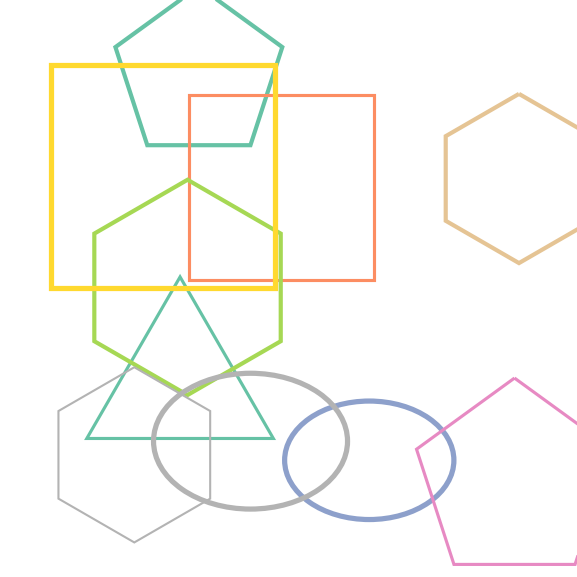[{"shape": "triangle", "thickness": 1.5, "radius": 0.93, "center": [0.312, 0.333]}, {"shape": "pentagon", "thickness": 2, "radius": 0.76, "center": [0.344, 0.871]}, {"shape": "square", "thickness": 1.5, "radius": 0.8, "center": [0.487, 0.674]}, {"shape": "oval", "thickness": 2.5, "radius": 0.73, "center": [0.639, 0.202]}, {"shape": "pentagon", "thickness": 1.5, "radius": 0.89, "center": [0.891, 0.166]}, {"shape": "hexagon", "thickness": 2, "radius": 0.93, "center": [0.325, 0.501]}, {"shape": "square", "thickness": 2.5, "radius": 0.97, "center": [0.282, 0.693]}, {"shape": "hexagon", "thickness": 2, "radius": 0.73, "center": [0.899, 0.69]}, {"shape": "hexagon", "thickness": 1, "radius": 0.76, "center": [0.233, 0.212]}, {"shape": "oval", "thickness": 2.5, "radius": 0.84, "center": [0.434, 0.235]}]